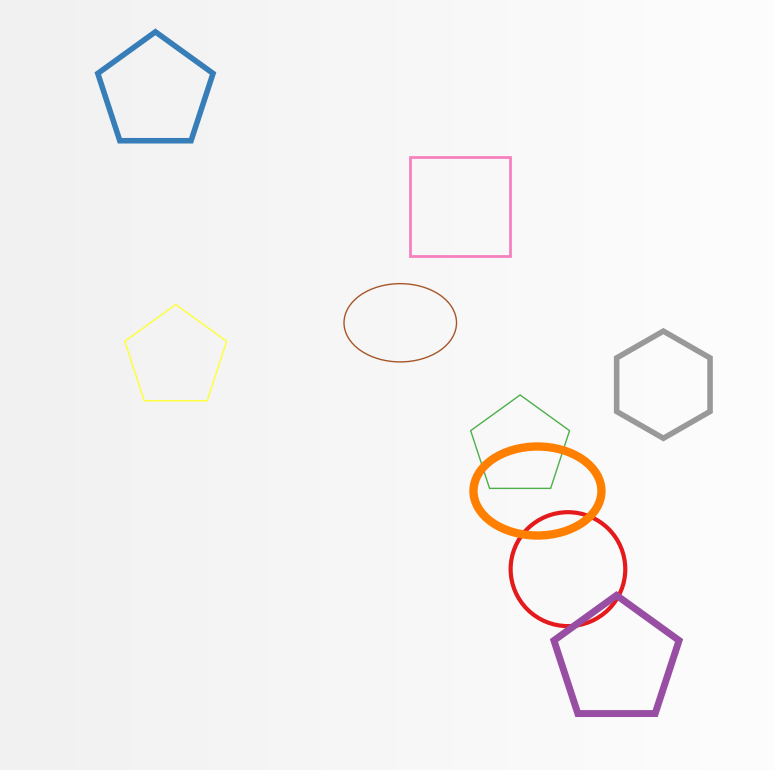[{"shape": "circle", "thickness": 1.5, "radius": 0.37, "center": [0.733, 0.261]}, {"shape": "pentagon", "thickness": 2, "radius": 0.39, "center": [0.201, 0.88]}, {"shape": "pentagon", "thickness": 0.5, "radius": 0.34, "center": [0.671, 0.42]}, {"shape": "pentagon", "thickness": 2.5, "radius": 0.42, "center": [0.795, 0.142]}, {"shape": "oval", "thickness": 3, "radius": 0.41, "center": [0.693, 0.362]}, {"shape": "pentagon", "thickness": 0.5, "radius": 0.35, "center": [0.227, 0.535]}, {"shape": "oval", "thickness": 0.5, "radius": 0.36, "center": [0.516, 0.581]}, {"shape": "square", "thickness": 1, "radius": 0.32, "center": [0.593, 0.732]}, {"shape": "hexagon", "thickness": 2, "radius": 0.35, "center": [0.856, 0.5]}]